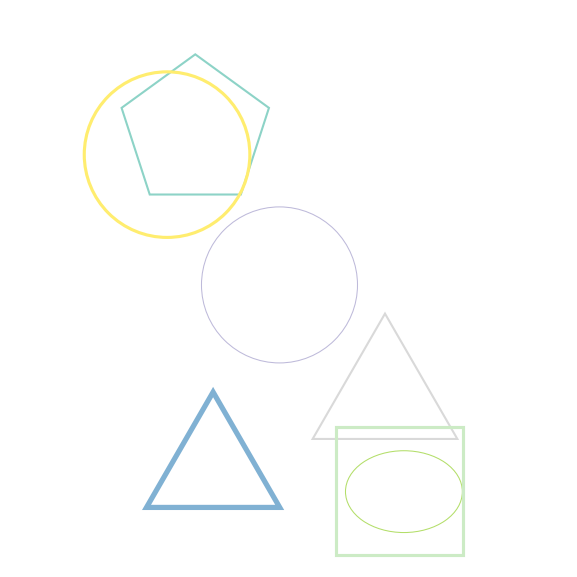[{"shape": "pentagon", "thickness": 1, "radius": 0.67, "center": [0.338, 0.771]}, {"shape": "circle", "thickness": 0.5, "radius": 0.68, "center": [0.484, 0.506]}, {"shape": "triangle", "thickness": 2.5, "radius": 0.67, "center": [0.369, 0.187]}, {"shape": "oval", "thickness": 0.5, "radius": 0.51, "center": [0.699, 0.148]}, {"shape": "triangle", "thickness": 1, "radius": 0.72, "center": [0.667, 0.311]}, {"shape": "square", "thickness": 1.5, "radius": 0.55, "center": [0.692, 0.149]}, {"shape": "circle", "thickness": 1.5, "radius": 0.72, "center": [0.289, 0.731]}]